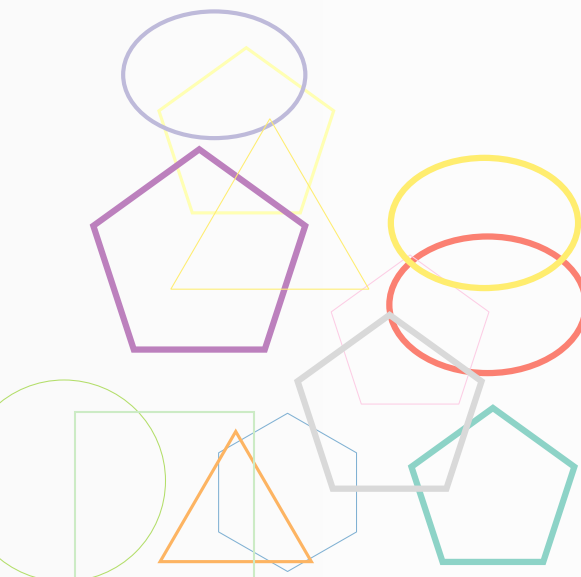[{"shape": "pentagon", "thickness": 3, "radius": 0.74, "center": [0.848, 0.145]}, {"shape": "pentagon", "thickness": 1.5, "radius": 0.79, "center": [0.424, 0.758]}, {"shape": "oval", "thickness": 2, "radius": 0.78, "center": [0.369, 0.87]}, {"shape": "oval", "thickness": 3, "radius": 0.84, "center": [0.839, 0.471]}, {"shape": "hexagon", "thickness": 0.5, "radius": 0.68, "center": [0.495, 0.147]}, {"shape": "triangle", "thickness": 1.5, "radius": 0.75, "center": [0.406, 0.102]}, {"shape": "circle", "thickness": 0.5, "radius": 0.87, "center": [0.11, 0.167]}, {"shape": "pentagon", "thickness": 0.5, "radius": 0.71, "center": [0.706, 0.415]}, {"shape": "pentagon", "thickness": 3, "radius": 0.83, "center": [0.67, 0.288]}, {"shape": "pentagon", "thickness": 3, "radius": 0.96, "center": [0.343, 0.549]}, {"shape": "square", "thickness": 1, "radius": 0.77, "center": [0.284, 0.132]}, {"shape": "oval", "thickness": 3, "radius": 0.81, "center": [0.834, 0.613]}, {"shape": "triangle", "thickness": 0.5, "radius": 0.98, "center": [0.464, 0.597]}]